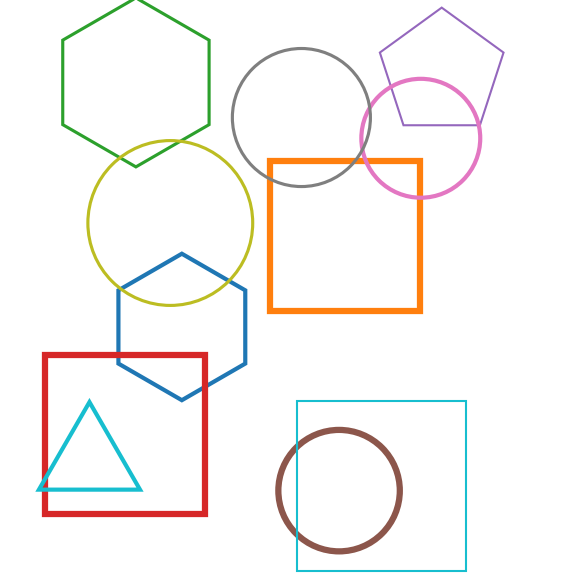[{"shape": "hexagon", "thickness": 2, "radius": 0.63, "center": [0.315, 0.433]}, {"shape": "square", "thickness": 3, "radius": 0.65, "center": [0.597, 0.591]}, {"shape": "hexagon", "thickness": 1.5, "radius": 0.73, "center": [0.235, 0.856]}, {"shape": "square", "thickness": 3, "radius": 0.69, "center": [0.217, 0.247]}, {"shape": "pentagon", "thickness": 1, "radius": 0.56, "center": [0.765, 0.873]}, {"shape": "circle", "thickness": 3, "radius": 0.53, "center": [0.587, 0.15]}, {"shape": "circle", "thickness": 2, "radius": 0.51, "center": [0.729, 0.76]}, {"shape": "circle", "thickness": 1.5, "radius": 0.6, "center": [0.522, 0.796]}, {"shape": "circle", "thickness": 1.5, "radius": 0.71, "center": [0.295, 0.613]}, {"shape": "square", "thickness": 1, "radius": 0.73, "center": [0.66, 0.157]}, {"shape": "triangle", "thickness": 2, "radius": 0.51, "center": [0.155, 0.202]}]